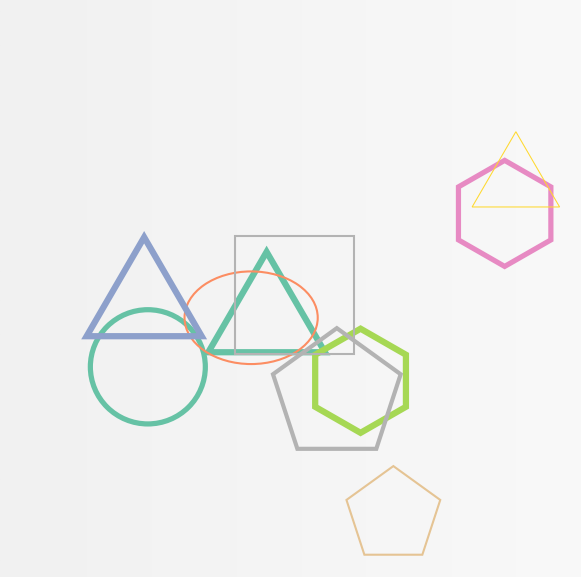[{"shape": "triangle", "thickness": 3, "radius": 0.58, "center": [0.459, 0.447]}, {"shape": "circle", "thickness": 2.5, "radius": 0.49, "center": [0.254, 0.364]}, {"shape": "oval", "thickness": 1, "radius": 0.57, "center": [0.432, 0.449]}, {"shape": "triangle", "thickness": 3, "radius": 0.57, "center": [0.248, 0.474]}, {"shape": "hexagon", "thickness": 2.5, "radius": 0.46, "center": [0.868, 0.63]}, {"shape": "hexagon", "thickness": 3, "radius": 0.45, "center": [0.62, 0.34]}, {"shape": "triangle", "thickness": 0.5, "radius": 0.43, "center": [0.888, 0.684]}, {"shape": "pentagon", "thickness": 1, "radius": 0.42, "center": [0.677, 0.107]}, {"shape": "pentagon", "thickness": 2, "radius": 0.58, "center": [0.579, 0.315]}, {"shape": "square", "thickness": 1, "radius": 0.51, "center": [0.507, 0.488]}]